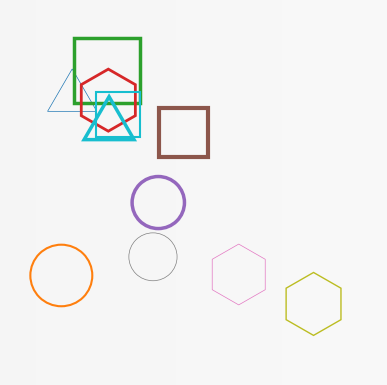[{"shape": "triangle", "thickness": 0.5, "radius": 0.37, "center": [0.186, 0.748]}, {"shape": "circle", "thickness": 1.5, "radius": 0.4, "center": [0.158, 0.284]}, {"shape": "square", "thickness": 2.5, "radius": 0.42, "center": [0.277, 0.818]}, {"shape": "hexagon", "thickness": 2, "radius": 0.4, "center": [0.28, 0.74]}, {"shape": "circle", "thickness": 2.5, "radius": 0.34, "center": [0.408, 0.474]}, {"shape": "square", "thickness": 3, "radius": 0.32, "center": [0.474, 0.656]}, {"shape": "hexagon", "thickness": 0.5, "radius": 0.39, "center": [0.616, 0.287]}, {"shape": "circle", "thickness": 0.5, "radius": 0.31, "center": [0.395, 0.333]}, {"shape": "hexagon", "thickness": 1, "radius": 0.41, "center": [0.809, 0.211]}, {"shape": "triangle", "thickness": 2.5, "radius": 0.37, "center": [0.281, 0.675]}, {"shape": "square", "thickness": 1.5, "radius": 0.29, "center": [0.304, 0.702]}]